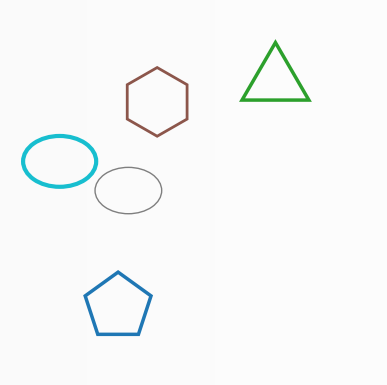[{"shape": "pentagon", "thickness": 2.5, "radius": 0.45, "center": [0.305, 0.204]}, {"shape": "triangle", "thickness": 2.5, "radius": 0.5, "center": [0.711, 0.79]}, {"shape": "hexagon", "thickness": 2, "radius": 0.45, "center": [0.406, 0.735]}, {"shape": "oval", "thickness": 1, "radius": 0.43, "center": [0.331, 0.505]}, {"shape": "oval", "thickness": 3, "radius": 0.47, "center": [0.154, 0.581]}]